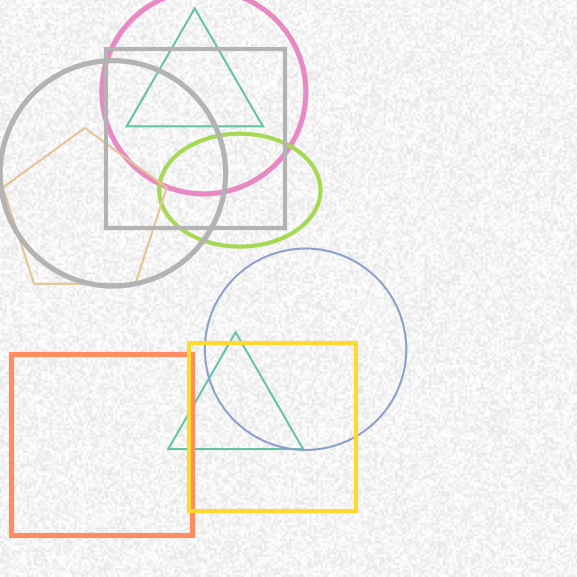[{"shape": "triangle", "thickness": 1, "radius": 0.67, "center": [0.408, 0.289]}, {"shape": "triangle", "thickness": 1, "radius": 0.68, "center": [0.337, 0.848]}, {"shape": "square", "thickness": 2.5, "radius": 0.78, "center": [0.176, 0.23]}, {"shape": "circle", "thickness": 1, "radius": 0.87, "center": [0.529, 0.394]}, {"shape": "circle", "thickness": 2.5, "radius": 0.88, "center": [0.353, 0.84]}, {"shape": "oval", "thickness": 2, "radius": 0.7, "center": [0.415, 0.67]}, {"shape": "square", "thickness": 2, "radius": 0.72, "center": [0.472, 0.26]}, {"shape": "pentagon", "thickness": 1, "radius": 0.75, "center": [0.147, 0.628]}, {"shape": "square", "thickness": 2, "radius": 0.78, "center": [0.339, 0.76]}, {"shape": "circle", "thickness": 2.5, "radius": 0.98, "center": [0.196, 0.699]}]